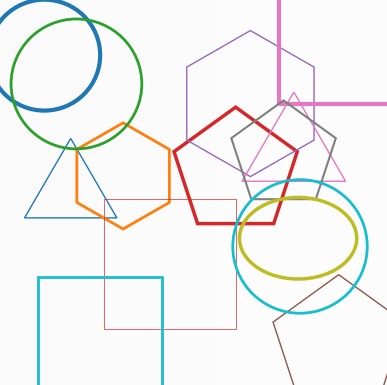[{"shape": "triangle", "thickness": 1, "radius": 0.69, "center": [0.182, 0.503]}, {"shape": "circle", "thickness": 3, "radius": 0.72, "center": [0.114, 0.857]}, {"shape": "hexagon", "thickness": 2, "radius": 0.69, "center": [0.318, 0.543]}, {"shape": "circle", "thickness": 2, "radius": 0.84, "center": [0.197, 0.782]}, {"shape": "pentagon", "thickness": 2.5, "radius": 0.84, "center": [0.608, 0.554]}, {"shape": "square", "thickness": 0.5, "radius": 0.85, "center": [0.439, 0.314]}, {"shape": "hexagon", "thickness": 1, "radius": 0.95, "center": [0.646, 0.731]}, {"shape": "pentagon", "thickness": 1, "radius": 0.89, "center": [0.874, 0.108]}, {"shape": "triangle", "thickness": 1, "radius": 0.77, "center": [0.758, 0.606]}, {"shape": "square", "thickness": 3, "radius": 0.73, "center": [0.866, 0.876]}, {"shape": "pentagon", "thickness": 1.5, "radius": 0.71, "center": [0.732, 0.597]}, {"shape": "oval", "thickness": 2.5, "radius": 0.76, "center": [0.769, 0.381]}, {"shape": "circle", "thickness": 2, "radius": 0.87, "center": [0.774, 0.36]}, {"shape": "square", "thickness": 2, "radius": 0.8, "center": [0.258, 0.12]}]